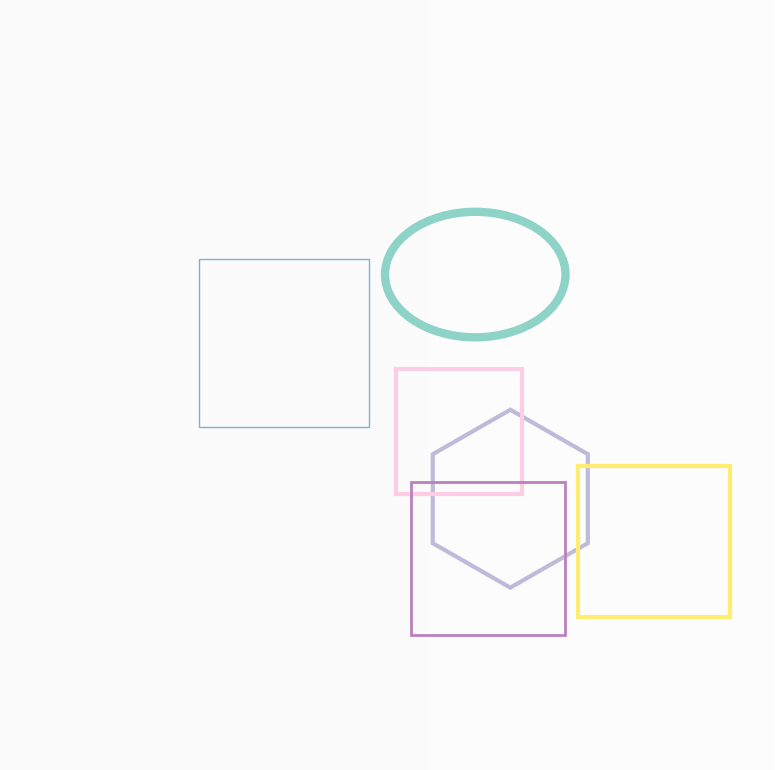[{"shape": "oval", "thickness": 3, "radius": 0.58, "center": [0.613, 0.643]}, {"shape": "hexagon", "thickness": 1.5, "radius": 0.58, "center": [0.658, 0.352]}, {"shape": "square", "thickness": 0.5, "radius": 0.55, "center": [0.366, 0.555]}, {"shape": "square", "thickness": 1.5, "radius": 0.41, "center": [0.592, 0.44]}, {"shape": "square", "thickness": 1, "radius": 0.5, "center": [0.63, 0.275]}, {"shape": "square", "thickness": 1.5, "radius": 0.49, "center": [0.844, 0.297]}]